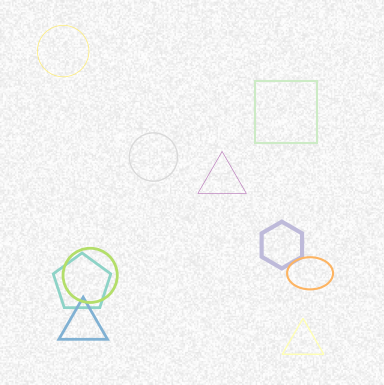[{"shape": "pentagon", "thickness": 2, "radius": 0.39, "center": [0.213, 0.264]}, {"shape": "triangle", "thickness": 1, "radius": 0.31, "center": [0.787, 0.111]}, {"shape": "hexagon", "thickness": 3, "radius": 0.3, "center": [0.732, 0.364]}, {"shape": "triangle", "thickness": 2, "radius": 0.36, "center": [0.216, 0.155]}, {"shape": "oval", "thickness": 1.5, "radius": 0.3, "center": [0.805, 0.29]}, {"shape": "circle", "thickness": 2, "radius": 0.35, "center": [0.234, 0.285]}, {"shape": "circle", "thickness": 1, "radius": 0.31, "center": [0.399, 0.592]}, {"shape": "triangle", "thickness": 0.5, "radius": 0.36, "center": [0.577, 0.534]}, {"shape": "square", "thickness": 1.5, "radius": 0.4, "center": [0.742, 0.708]}, {"shape": "circle", "thickness": 0.5, "radius": 0.33, "center": [0.164, 0.867]}]